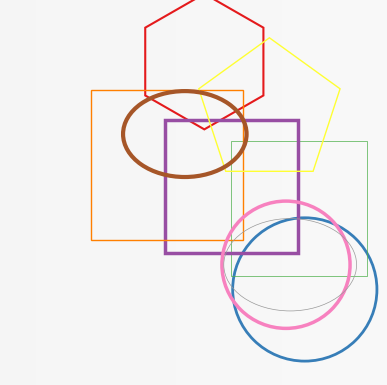[{"shape": "hexagon", "thickness": 1.5, "radius": 0.88, "center": [0.527, 0.84]}, {"shape": "circle", "thickness": 2, "radius": 0.93, "center": [0.787, 0.248]}, {"shape": "square", "thickness": 0.5, "radius": 0.88, "center": [0.771, 0.458]}, {"shape": "square", "thickness": 2.5, "radius": 0.86, "center": [0.598, 0.516]}, {"shape": "square", "thickness": 1, "radius": 0.98, "center": [0.431, 0.572]}, {"shape": "pentagon", "thickness": 1, "radius": 0.96, "center": [0.695, 0.71]}, {"shape": "oval", "thickness": 3, "radius": 0.8, "center": [0.477, 0.652]}, {"shape": "circle", "thickness": 2.5, "radius": 0.83, "center": [0.738, 0.312]}, {"shape": "oval", "thickness": 0.5, "radius": 0.86, "center": [0.749, 0.312]}]